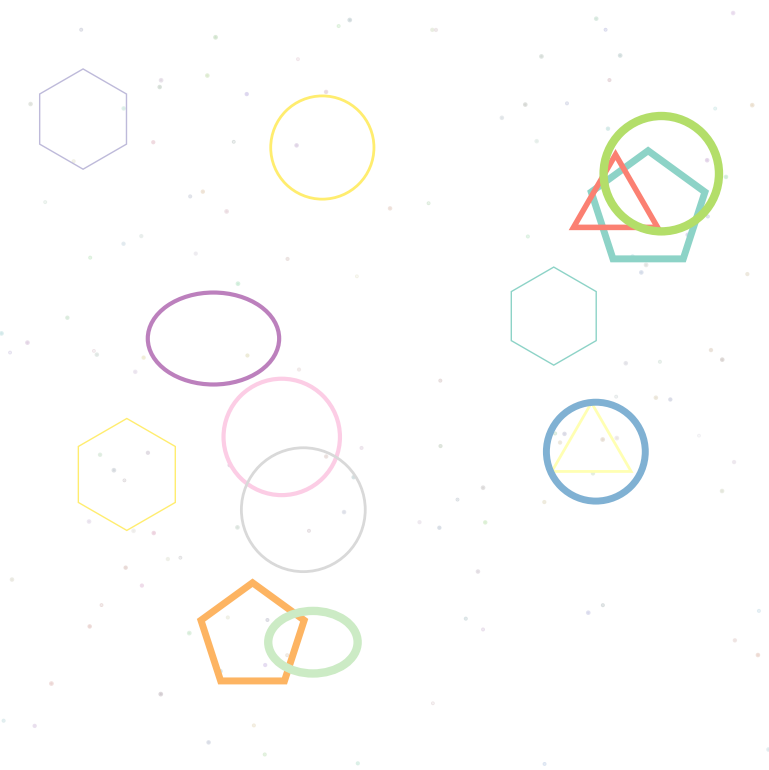[{"shape": "hexagon", "thickness": 0.5, "radius": 0.32, "center": [0.719, 0.589]}, {"shape": "pentagon", "thickness": 2.5, "radius": 0.39, "center": [0.842, 0.727]}, {"shape": "triangle", "thickness": 1, "radius": 0.3, "center": [0.768, 0.417]}, {"shape": "hexagon", "thickness": 0.5, "radius": 0.33, "center": [0.108, 0.845]}, {"shape": "triangle", "thickness": 2, "radius": 0.32, "center": [0.799, 0.736]}, {"shape": "circle", "thickness": 2.5, "radius": 0.32, "center": [0.774, 0.413]}, {"shape": "pentagon", "thickness": 2.5, "radius": 0.35, "center": [0.328, 0.173]}, {"shape": "circle", "thickness": 3, "radius": 0.37, "center": [0.859, 0.774]}, {"shape": "circle", "thickness": 1.5, "radius": 0.38, "center": [0.366, 0.433]}, {"shape": "circle", "thickness": 1, "radius": 0.4, "center": [0.394, 0.338]}, {"shape": "oval", "thickness": 1.5, "radius": 0.43, "center": [0.277, 0.56]}, {"shape": "oval", "thickness": 3, "radius": 0.29, "center": [0.406, 0.166]}, {"shape": "hexagon", "thickness": 0.5, "radius": 0.36, "center": [0.165, 0.384]}, {"shape": "circle", "thickness": 1, "radius": 0.34, "center": [0.419, 0.808]}]